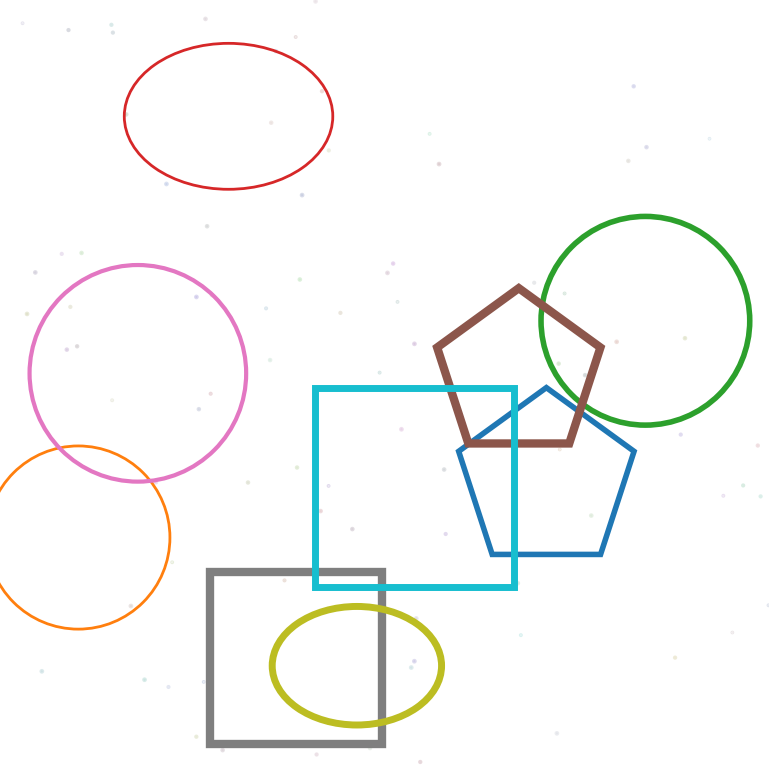[{"shape": "pentagon", "thickness": 2, "radius": 0.6, "center": [0.71, 0.377]}, {"shape": "circle", "thickness": 1, "radius": 0.59, "center": [0.102, 0.302]}, {"shape": "circle", "thickness": 2, "radius": 0.68, "center": [0.838, 0.583]}, {"shape": "oval", "thickness": 1, "radius": 0.68, "center": [0.297, 0.849]}, {"shape": "pentagon", "thickness": 3, "radius": 0.56, "center": [0.674, 0.514]}, {"shape": "circle", "thickness": 1.5, "radius": 0.7, "center": [0.179, 0.515]}, {"shape": "square", "thickness": 3, "radius": 0.56, "center": [0.385, 0.145]}, {"shape": "oval", "thickness": 2.5, "radius": 0.55, "center": [0.463, 0.135]}, {"shape": "square", "thickness": 2.5, "radius": 0.65, "center": [0.539, 0.367]}]